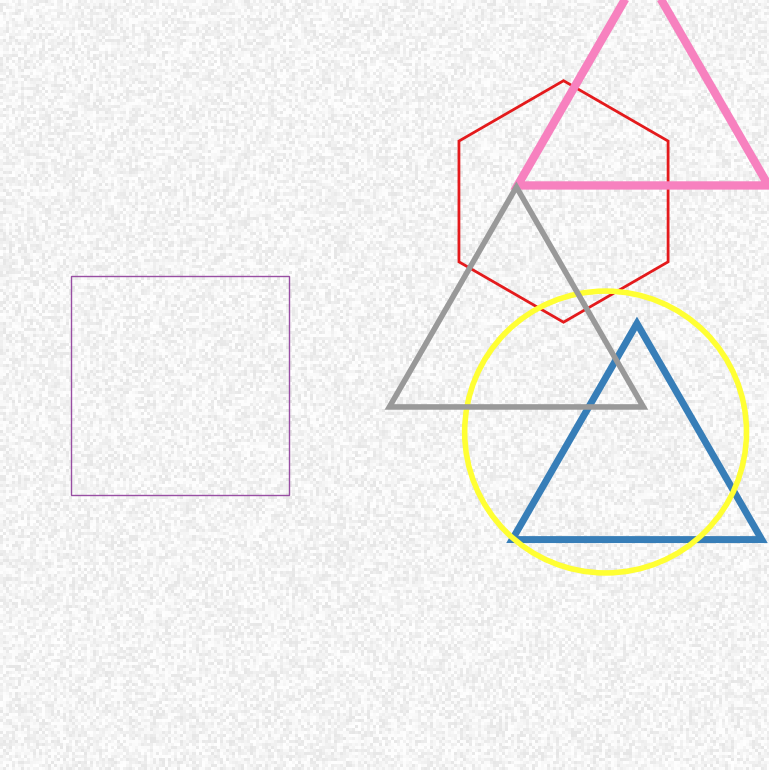[{"shape": "hexagon", "thickness": 1, "radius": 0.78, "center": [0.732, 0.738]}, {"shape": "triangle", "thickness": 2.5, "radius": 0.94, "center": [0.827, 0.393]}, {"shape": "square", "thickness": 0.5, "radius": 0.71, "center": [0.234, 0.499]}, {"shape": "circle", "thickness": 2, "radius": 0.92, "center": [0.786, 0.439]}, {"shape": "triangle", "thickness": 3, "radius": 0.94, "center": [0.835, 0.853]}, {"shape": "triangle", "thickness": 2, "radius": 0.95, "center": [0.671, 0.567]}]